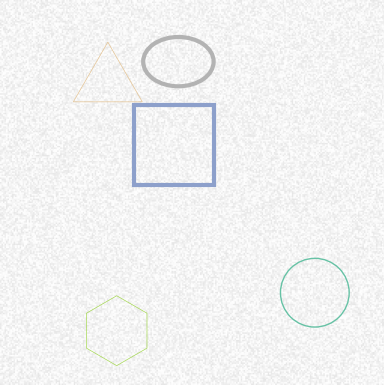[{"shape": "circle", "thickness": 1, "radius": 0.45, "center": [0.818, 0.24]}, {"shape": "square", "thickness": 3, "radius": 0.52, "center": [0.452, 0.624]}, {"shape": "hexagon", "thickness": 0.5, "radius": 0.45, "center": [0.303, 0.141]}, {"shape": "triangle", "thickness": 0.5, "radius": 0.52, "center": [0.28, 0.787]}, {"shape": "oval", "thickness": 3, "radius": 0.46, "center": [0.463, 0.84]}]